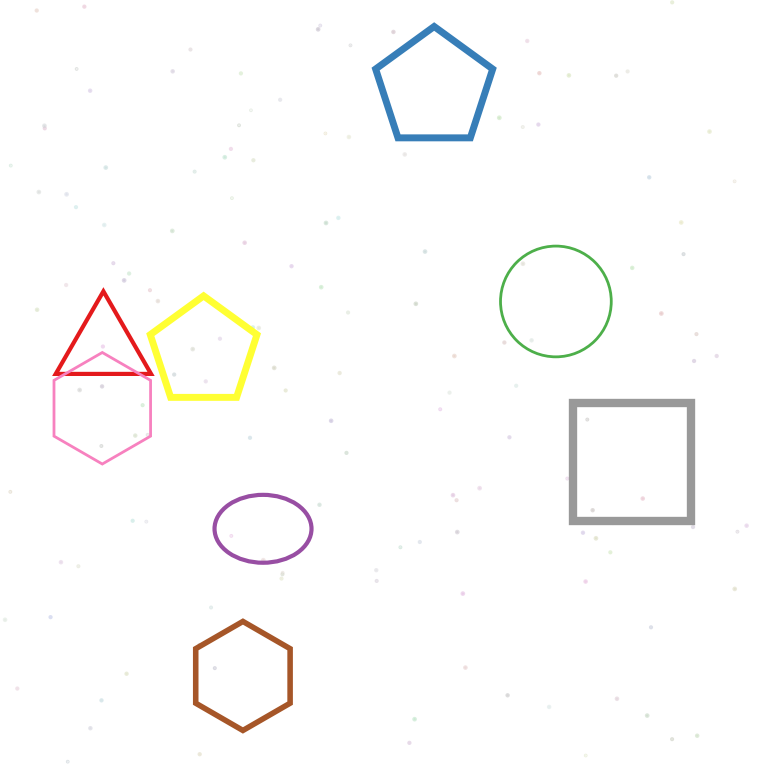[{"shape": "triangle", "thickness": 1.5, "radius": 0.36, "center": [0.134, 0.55]}, {"shape": "pentagon", "thickness": 2.5, "radius": 0.4, "center": [0.564, 0.886]}, {"shape": "circle", "thickness": 1, "radius": 0.36, "center": [0.722, 0.608]}, {"shape": "oval", "thickness": 1.5, "radius": 0.31, "center": [0.342, 0.313]}, {"shape": "pentagon", "thickness": 2.5, "radius": 0.36, "center": [0.264, 0.543]}, {"shape": "hexagon", "thickness": 2, "radius": 0.35, "center": [0.315, 0.122]}, {"shape": "hexagon", "thickness": 1, "radius": 0.36, "center": [0.133, 0.47]}, {"shape": "square", "thickness": 3, "radius": 0.38, "center": [0.821, 0.4]}]